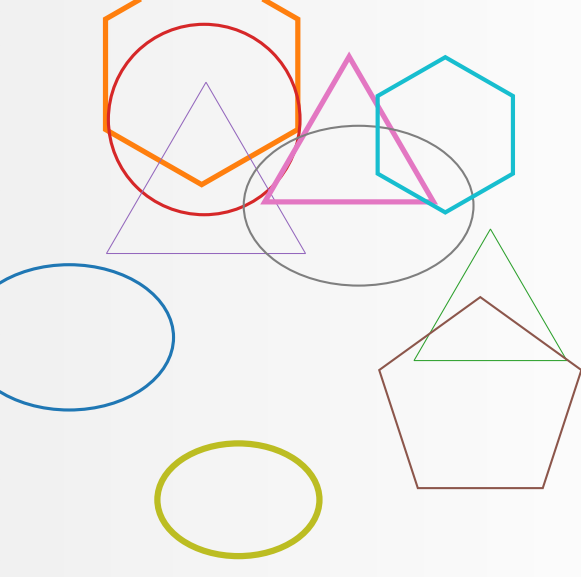[{"shape": "oval", "thickness": 1.5, "radius": 0.9, "center": [0.119, 0.415]}, {"shape": "hexagon", "thickness": 2.5, "radius": 0.96, "center": [0.347, 0.87]}, {"shape": "triangle", "thickness": 0.5, "radius": 0.76, "center": [0.844, 0.451]}, {"shape": "circle", "thickness": 1.5, "radius": 0.82, "center": [0.351, 0.792]}, {"shape": "triangle", "thickness": 0.5, "radius": 0.99, "center": [0.354, 0.659]}, {"shape": "pentagon", "thickness": 1, "radius": 0.91, "center": [0.826, 0.302]}, {"shape": "triangle", "thickness": 2.5, "radius": 0.84, "center": [0.601, 0.733]}, {"shape": "oval", "thickness": 1, "radius": 0.99, "center": [0.617, 0.643]}, {"shape": "oval", "thickness": 3, "radius": 0.7, "center": [0.41, 0.134]}, {"shape": "hexagon", "thickness": 2, "radius": 0.67, "center": [0.766, 0.766]}]